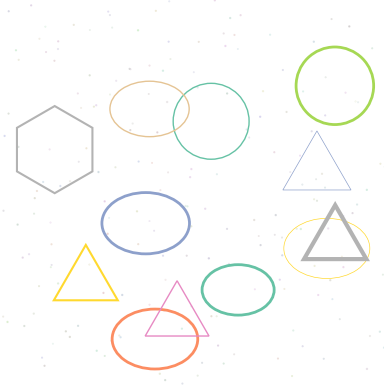[{"shape": "oval", "thickness": 2, "radius": 0.47, "center": [0.618, 0.247]}, {"shape": "circle", "thickness": 1, "radius": 0.49, "center": [0.548, 0.685]}, {"shape": "oval", "thickness": 2, "radius": 0.56, "center": [0.402, 0.119]}, {"shape": "triangle", "thickness": 0.5, "radius": 0.51, "center": [0.823, 0.558]}, {"shape": "oval", "thickness": 2, "radius": 0.57, "center": [0.378, 0.42]}, {"shape": "triangle", "thickness": 1, "radius": 0.48, "center": [0.46, 0.175]}, {"shape": "circle", "thickness": 2, "radius": 0.5, "center": [0.87, 0.777]}, {"shape": "triangle", "thickness": 1.5, "radius": 0.48, "center": [0.223, 0.268]}, {"shape": "oval", "thickness": 0.5, "radius": 0.56, "center": [0.849, 0.355]}, {"shape": "oval", "thickness": 1, "radius": 0.51, "center": [0.388, 0.717]}, {"shape": "triangle", "thickness": 3, "radius": 0.47, "center": [0.871, 0.374]}, {"shape": "hexagon", "thickness": 1.5, "radius": 0.57, "center": [0.142, 0.611]}]